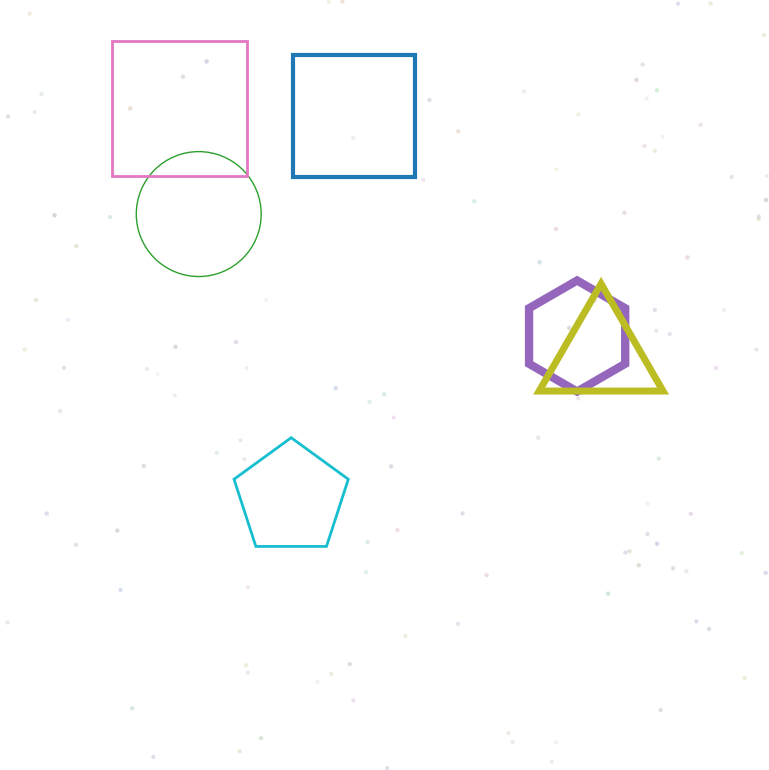[{"shape": "square", "thickness": 1.5, "radius": 0.4, "center": [0.46, 0.85]}, {"shape": "circle", "thickness": 0.5, "radius": 0.41, "center": [0.258, 0.722]}, {"shape": "hexagon", "thickness": 3, "radius": 0.36, "center": [0.75, 0.564]}, {"shape": "square", "thickness": 1, "radius": 0.44, "center": [0.233, 0.859]}, {"shape": "triangle", "thickness": 2.5, "radius": 0.46, "center": [0.781, 0.539]}, {"shape": "pentagon", "thickness": 1, "radius": 0.39, "center": [0.378, 0.353]}]